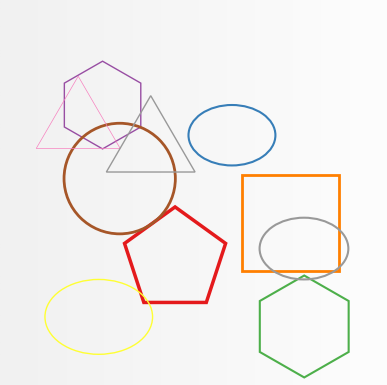[{"shape": "pentagon", "thickness": 2.5, "radius": 0.69, "center": [0.452, 0.325]}, {"shape": "oval", "thickness": 1.5, "radius": 0.56, "center": [0.599, 0.649]}, {"shape": "hexagon", "thickness": 1.5, "radius": 0.66, "center": [0.785, 0.152]}, {"shape": "hexagon", "thickness": 1, "radius": 0.57, "center": [0.265, 0.727]}, {"shape": "square", "thickness": 2, "radius": 0.63, "center": [0.75, 0.421]}, {"shape": "oval", "thickness": 1, "radius": 0.69, "center": [0.255, 0.177]}, {"shape": "circle", "thickness": 2, "radius": 0.72, "center": [0.309, 0.536]}, {"shape": "triangle", "thickness": 0.5, "radius": 0.63, "center": [0.202, 0.677]}, {"shape": "oval", "thickness": 1.5, "radius": 0.57, "center": [0.784, 0.354]}, {"shape": "triangle", "thickness": 1, "radius": 0.66, "center": [0.389, 0.619]}]